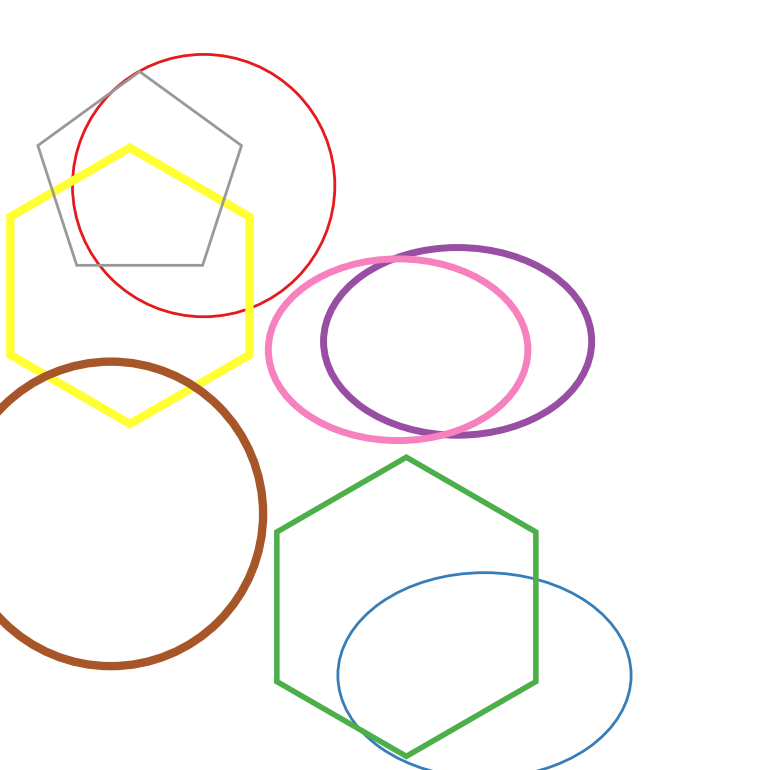[{"shape": "circle", "thickness": 1, "radius": 0.85, "center": [0.264, 0.759]}, {"shape": "oval", "thickness": 1, "radius": 0.95, "center": [0.629, 0.123]}, {"shape": "hexagon", "thickness": 2, "radius": 0.97, "center": [0.528, 0.212]}, {"shape": "oval", "thickness": 2.5, "radius": 0.87, "center": [0.594, 0.557]}, {"shape": "hexagon", "thickness": 3, "radius": 0.9, "center": [0.169, 0.629]}, {"shape": "circle", "thickness": 3, "radius": 0.99, "center": [0.144, 0.333]}, {"shape": "oval", "thickness": 2.5, "radius": 0.84, "center": [0.517, 0.546]}, {"shape": "pentagon", "thickness": 1, "radius": 0.7, "center": [0.181, 0.768]}]